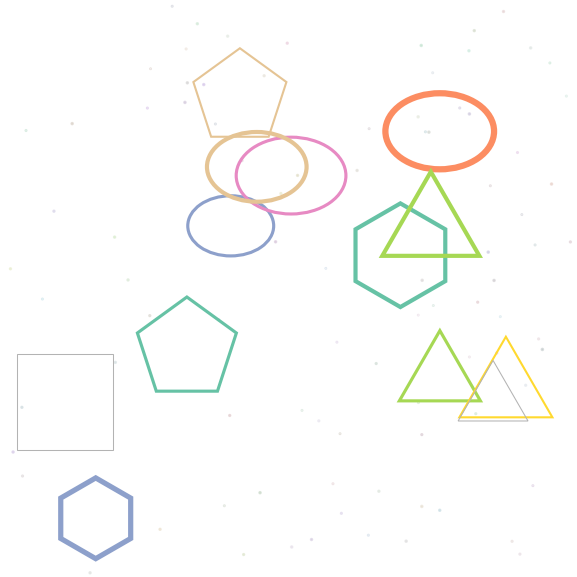[{"shape": "hexagon", "thickness": 2, "radius": 0.45, "center": [0.693, 0.557]}, {"shape": "pentagon", "thickness": 1.5, "radius": 0.45, "center": [0.324, 0.395]}, {"shape": "oval", "thickness": 3, "radius": 0.47, "center": [0.761, 0.772]}, {"shape": "hexagon", "thickness": 2.5, "radius": 0.35, "center": [0.166, 0.102]}, {"shape": "oval", "thickness": 1.5, "radius": 0.37, "center": [0.4, 0.608]}, {"shape": "oval", "thickness": 1.5, "radius": 0.47, "center": [0.504, 0.695]}, {"shape": "triangle", "thickness": 1.5, "radius": 0.41, "center": [0.762, 0.346]}, {"shape": "triangle", "thickness": 2, "radius": 0.49, "center": [0.746, 0.605]}, {"shape": "triangle", "thickness": 1, "radius": 0.47, "center": [0.876, 0.323]}, {"shape": "oval", "thickness": 2, "radius": 0.43, "center": [0.445, 0.71]}, {"shape": "pentagon", "thickness": 1, "radius": 0.42, "center": [0.415, 0.831]}, {"shape": "triangle", "thickness": 0.5, "radius": 0.35, "center": [0.854, 0.305]}, {"shape": "square", "thickness": 0.5, "radius": 0.41, "center": [0.112, 0.303]}]